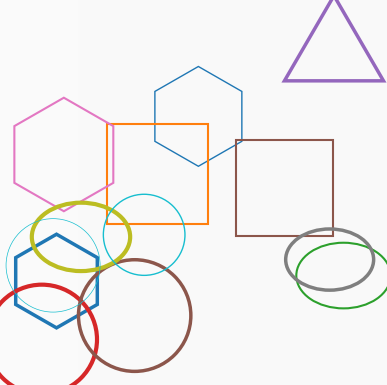[{"shape": "hexagon", "thickness": 2.5, "radius": 0.61, "center": [0.146, 0.27]}, {"shape": "hexagon", "thickness": 1, "radius": 0.65, "center": [0.512, 0.698]}, {"shape": "square", "thickness": 1.5, "radius": 0.65, "center": [0.406, 0.548]}, {"shape": "oval", "thickness": 1.5, "radius": 0.61, "center": [0.886, 0.284]}, {"shape": "circle", "thickness": 3, "radius": 0.71, "center": [0.108, 0.118]}, {"shape": "triangle", "thickness": 2.5, "radius": 0.74, "center": [0.862, 0.864]}, {"shape": "circle", "thickness": 2.5, "radius": 0.72, "center": [0.348, 0.18]}, {"shape": "square", "thickness": 1.5, "radius": 0.62, "center": [0.735, 0.513]}, {"shape": "hexagon", "thickness": 1.5, "radius": 0.74, "center": [0.165, 0.599]}, {"shape": "oval", "thickness": 2.5, "radius": 0.57, "center": [0.851, 0.326]}, {"shape": "oval", "thickness": 3, "radius": 0.63, "center": [0.209, 0.385]}, {"shape": "circle", "thickness": 0.5, "radius": 0.61, "center": [0.137, 0.311]}, {"shape": "circle", "thickness": 1, "radius": 0.53, "center": [0.372, 0.39]}]